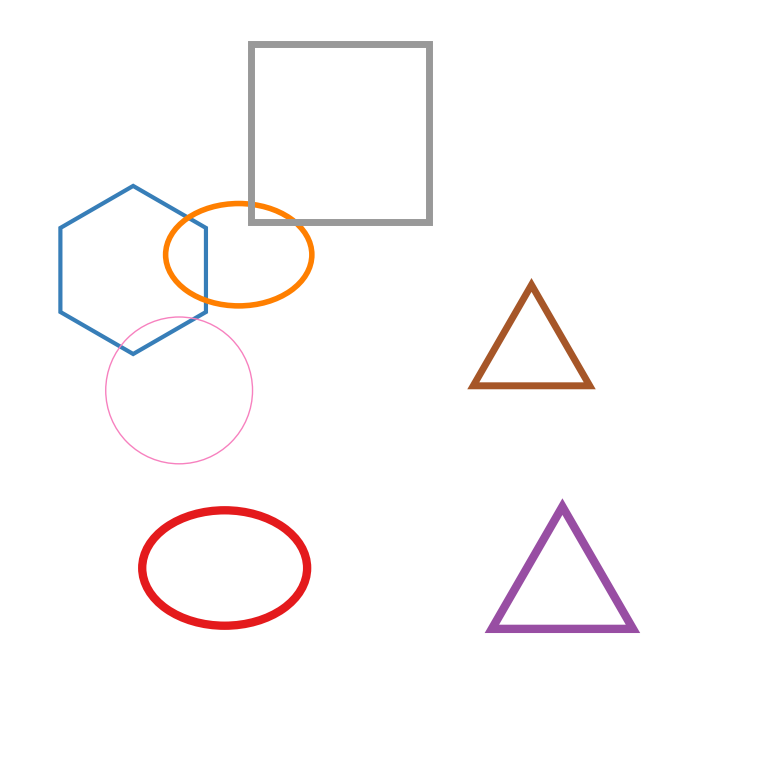[{"shape": "oval", "thickness": 3, "radius": 0.54, "center": [0.292, 0.262]}, {"shape": "hexagon", "thickness": 1.5, "radius": 0.55, "center": [0.173, 0.649]}, {"shape": "triangle", "thickness": 3, "radius": 0.53, "center": [0.73, 0.236]}, {"shape": "oval", "thickness": 2, "radius": 0.47, "center": [0.31, 0.669]}, {"shape": "triangle", "thickness": 2.5, "radius": 0.44, "center": [0.69, 0.543]}, {"shape": "circle", "thickness": 0.5, "radius": 0.48, "center": [0.233, 0.493]}, {"shape": "square", "thickness": 2.5, "radius": 0.58, "center": [0.442, 0.827]}]